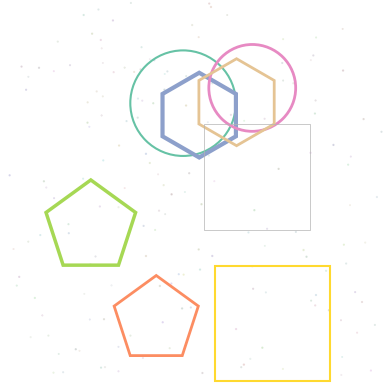[{"shape": "circle", "thickness": 1.5, "radius": 0.69, "center": [0.476, 0.732]}, {"shape": "pentagon", "thickness": 2, "radius": 0.57, "center": [0.406, 0.169]}, {"shape": "hexagon", "thickness": 3, "radius": 0.55, "center": [0.517, 0.701]}, {"shape": "circle", "thickness": 2, "radius": 0.56, "center": [0.655, 0.772]}, {"shape": "pentagon", "thickness": 2.5, "radius": 0.61, "center": [0.236, 0.41]}, {"shape": "square", "thickness": 1.5, "radius": 0.75, "center": [0.709, 0.159]}, {"shape": "hexagon", "thickness": 2, "radius": 0.56, "center": [0.614, 0.735]}, {"shape": "square", "thickness": 0.5, "radius": 0.69, "center": [0.668, 0.539]}]